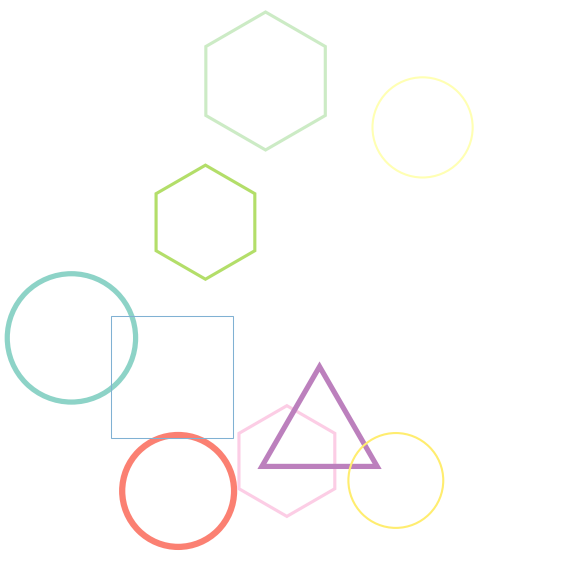[{"shape": "circle", "thickness": 2.5, "radius": 0.56, "center": [0.124, 0.414]}, {"shape": "circle", "thickness": 1, "radius": 0.43, "center": [0.732, 0.779]}, {"shape": "circle", "thickness": 3, "radius": 0.48, "center": [0.308, 0.149]}, {"shape": "square", "thickness": 0.5, "radius": 0.53, "center": [0.298, 0.347]}, {"shape": "hexagon", "thickness": 1.5, "radius": 0.49, "center": [0.356, 0.614]}, {"shape": "hexagon", "thickness": 1.5, "radius": 0.48, "center": [0.497, 0.201]}, {"shape": "triangle", "thickness": 2.5, "radius": 0.58, "center": [0.553, 0.249]}, {"shape": "hexagon", "thickness": 1.5, "radius": 0.6, "center": [0.46, 0.859]}, {"shape": "circle", "thickness": 1, "radius": 0.41, "center": [0.685, 0.167]}]